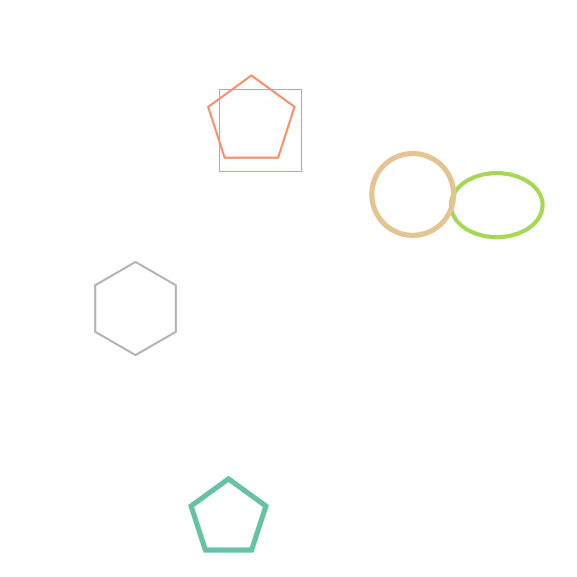[{"shape": "pentagon", "thickness": 2.5, "radius": 0.34, "center": [0.396, 0.102]}, {"shape": "pentagon", "thickness": 1, "radius": 0.39, "center": [0.435, 0.79]}, {"shape": "square", "thickness": 0.5, "radius": 0.36, "center": [0.45, 0.773]}, {"shape": "oval", "thickness": 2, "radius": 0.4, "center": [0.86, 0.644]}, {"shape": "circle", "thickness": 2.5, "radius": 0.35, "center": [0.715, 0.662]}, {"shape": "hexagon", "thickness": 1, "radius": 0.4, "center": [0.235, 0.465]}]